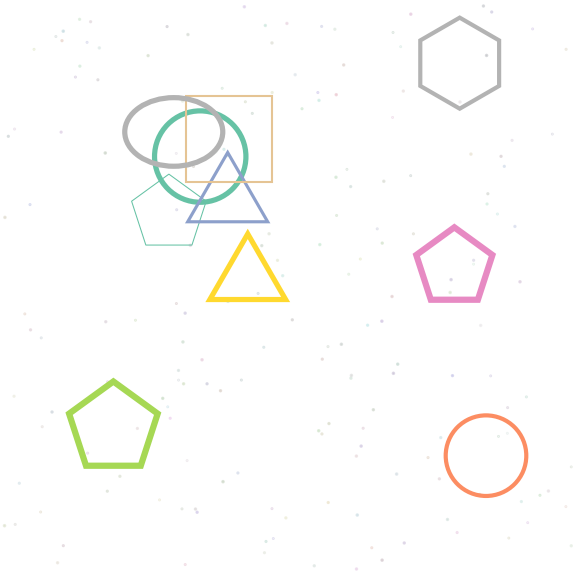[{"shape": "pentagon", "thickness": 0.5, "radius": 0.34, "center": [0.292, 0.63]}, {"shape": "circle", "thickness": 2.5, "radius": 0.4, "center": [0.347, 0.728]}, {"shape": "circle", "thickness": 2, "radius": 0.35, "center": [0.842, 0.21]}, {"shape": "triangle", "thickness": 1.5, "radius": 0.4, "center": [0.394, 0.655]}, {"shape": "pentagon", "thickness": 3, "radius": 0.35, "center": [0.787, 0.536]}, {"shape": "pentagon", "thickness": 3, "radius": 0.4, "center": [0.196, 0.258]}, {"shape": "triangle", "thickness": 2.5, "radius": 0.38, "center": [0.429, 0.518]}, {"shape": "square", "thickness": 1, "radius": 0.37, "center": [0.397, 0.759]}, {"shape": "oval", "thickness": 2.5, "radius": 0.42, "center": [0.301, 0.771]}, {"shape": "hexagon", "thickness": 2, "radius": 0.39, "center": [0.796, 0.89]}]